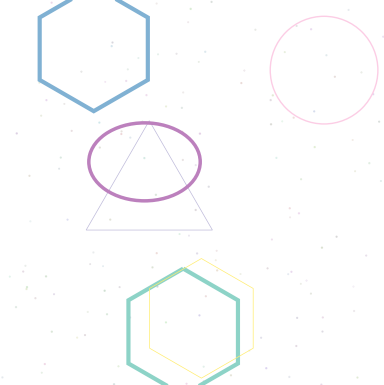[{"shape": "hexagon", "thickness": 3, "radius": 0.82, "center": [0.476, 0.138]}, {"shape": "triangle", "thickness": 0.5, "radius": 0.95, "center": [0.388, 0.497]}, {"shape": "hexagon", "thickness": 3, "radius": 0.81, "center": [0.244, 0.873]}, {"shape": "circle", "thickness": 1, "radius": 0.7, "center": [0.842, 0.818]}, {"shape": "oval", "thickness": 2.5, "radius": 0.72, "center": [0.375, 0.58]}, {"shape": "hexagon", "thickness": 0.5, "radius": 0.78, "center": [0.523, 0.173]}]